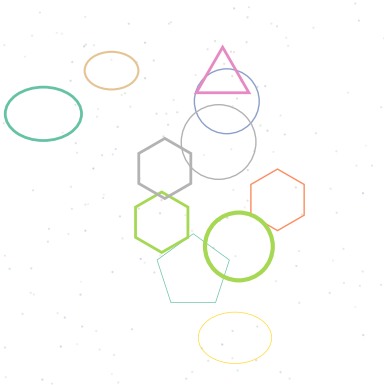[{"shape": "oval", "thickness": 2, "radius": 0.5, "center": [0.113, 0.704]}, {"shape": "pentagon", "thickness": 0.5, "radius": 0.49, "center": [0.502, 0.294]}, {"shape": "hexagon", "thickness": 1, "radius": 0.4, "center": [0.721, 0.481]}, {"shape": "circle", "thickness": 1, "radius": 0.42, "center": [0.589, 0.737]}, {"shape": "triangle", "thickness": 2, "radius": 0.39, "center": [0.578, 0.799]}, {"shape": "circle", "thickness": 3, "radius": 0.44, "center": [0.621, 0.36]}, {"shape": "hexagon", "thickness": 2, "radius": 0.39, "center": [0.42, 0.423]}, {"shape": "oval", "thickness": 0.5, "radius": 0.48, "center": [0.61, 0.123]}, {"shape": "oval", "thickness": 1.5, "radius": 0.35, "center": [0.29, 0.817]}, {"shape": "hexagon", "thickness": 2, "radius": 0.39, "center": [0.428, 0.562]}, {"shape": "circle", "thickness": 1, "radius": 0.48, "center": [0.568, 0.631]}]